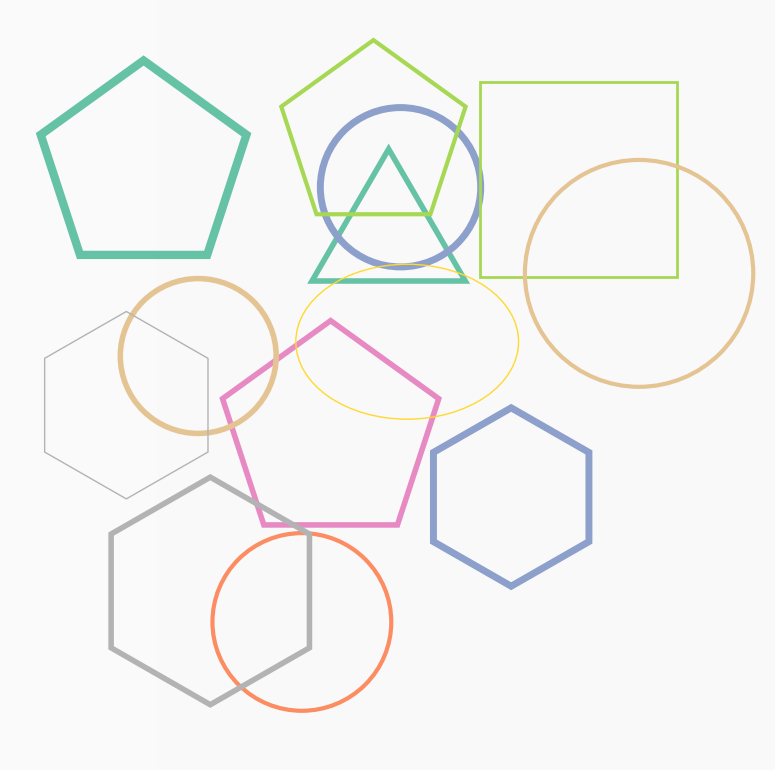[{"shape": "pentagon", "thickness": 3, "radius": 0.7, "center": [0.185, 0.782]}, {"shape": "triangle", "thickness": 2, "radius": 0.57, "center": [0.501, 0.692]}, {"shape": "circle", "thickness": 1.5, "radius": 0.58, "center": [0.39, 0.192]}, {"shape": "hexagon", "thickness": 2.5, "radius": 0.58, "center": [0.66, 0.355]}, {"shape": "circle", "thickness": 2.5, "radius": 0.52, "center": [0.517, 0.757]}, {"shape": "pentagon", "thickness": 2, "radius": 0.73, "center": [0.427, 0.437]}, {"shape": "pentagon", "thickness": 1.5, "radius": 0.63, "center": [0.482, 0.823]}, {"shape": "square", "thickness": 1, "radius": 0.64, "center": [0.747, 0.767]}, {"shape": "oval", "thickness": 0.5, "radius": 0.72, "center": [0.525, 0.556]}, {"shape": "circle", "thickness": 1.5, "radius": 0.74, "center": [0.825, 0.645]}, {"shape": "circle", "thickness": 2, "radius": 0.5, "center": [0.256, 0.538]}, {"shape": "hexagon", "thickness": 2, "radius": 0.74, "center": [0.271, 0.233]}, {"shape": "hexagon", "thickness": 0.5, "radius": 0.61, "center": [0.163, 0.474]}]